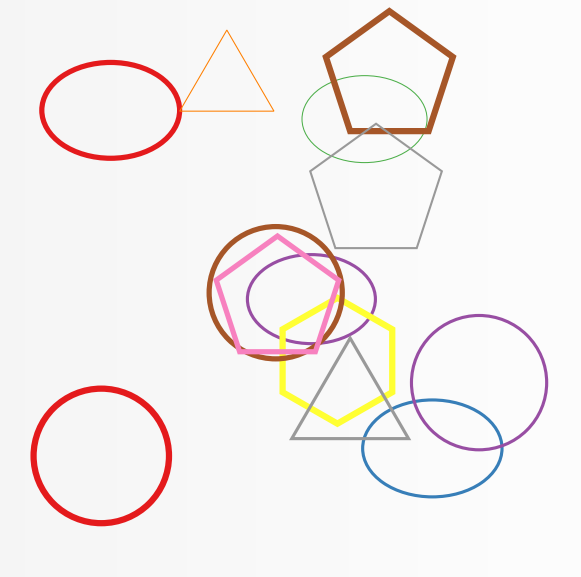[{"shape": "oval", "thickness": 2.5, "radius": 0.59, "center": [0.19, 0.808]}, {"shape": "circle", "thickness": 3, "radius": 0.58, "center": [0.174, 0.21]}, {"shape": "oval", "thickness": 1.5, "radius": 0.6, "center": [0.744, 0.223]}, {"shape": "oval", "thickness": 0.5, "radius": 0.54, "center": [0.627, 0.793]}, {"shape": "oval", "thickness": 1.5, "radius": 0.55, "center": [0.536, 0.481]}, {"shape": "circle", "thickness": 1.5, "radius": 0.58, "center": [0.824, 0.337]}, {"shape": "triangle", "thickness": 0.5, "radius": 0.47, "center": [0.39, 0.853]}, {"shape": "hexagon", "thickness": 3, "radius": 0.54, "center": [0.581, 0.374]}, {"shape": "pentagon", "thickness": 3, "radius": 0.57, "center": [0.67, 0.865]}, {"shape": "circle", "thickness": 2.5, "radius": 0.57, "center": [0.474, 0.492]}, {"shape": "pentagon", "thickness": 2.5, "radius": 0.55, "center": [0.477, 0.48]}, {"shape": "triangle", "thickness": 1.5, "radius": 0.58, "center": [0.602, 0.298]}, {"shape": "pentagon", "thickness": 1, "radius": 0.6, "center": [0.647, 0.666]}]